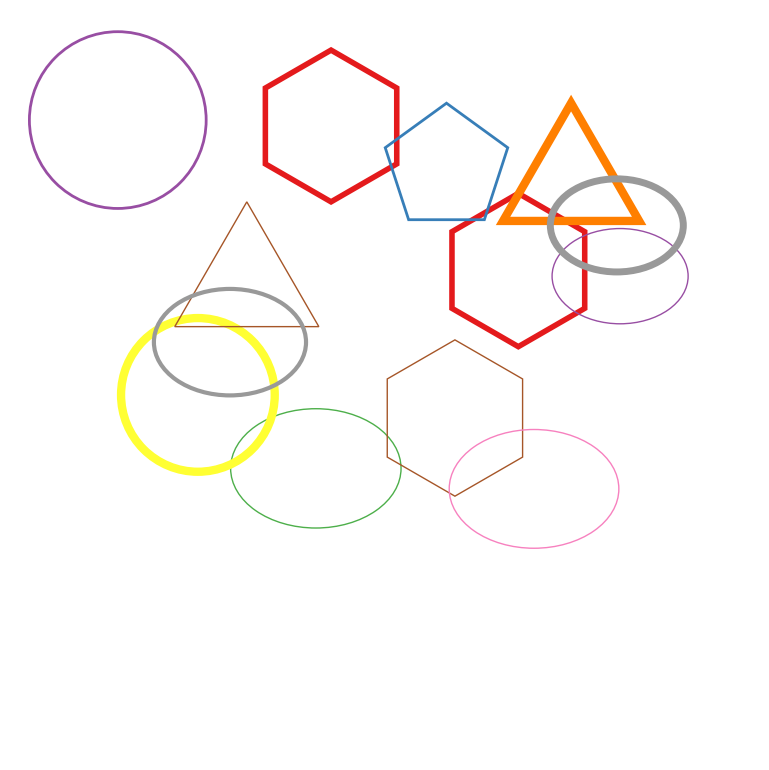[{"shape": "hexagon", "thickness": 2, "radius": 0.5, "center": [0.673, 0.649]}, {"shape": "hexagon", "thickness": 2, "radius": 0.49, "center": [0.43, 0.836]}, {"shape": "pentagon", "thickness": 1, "radius": 0.42, "center": [0.58, 0.782]}, {"shape": "oval", "thickness": 0.5, "radius": 0.55, "center": [0.41, 0.392]}, {"shape": "oval", "thickness": 0.5, "radius": 0.44, "center": [0.805, 0.641]}, {"shape": "circle", "thickness": 1, "radius": 0.57, "center": [0.153, 0.844]}, {"shape": "triangle", "thickness": 3, "radius": 0.51, "center": [0.742, 0.764]}, {"shape": "circle", "thickness": 3, "radius": 0.5, "center": [0.257, 0.487]}, {"shape": "hexagon", "thickness": 0.5, "radius": 0.51, "center": [0.591, 0.457]}, {"shape": "triangle", "thickness": 0.5, "radius": 0.54, "center": [0.321, 0.63]}, {"shape": "oval", "thickness": 0.5, "radius": 0.55, "center": [0.694, 0.365]}, {"shape": "oval", "thickness": 2.5, "radius": 0.43, "center": [0.801, 0.707]}, {"shape": "oval", "thickness": 1.5, "radius": 0.49, "center": [0.299, 0.556]}]